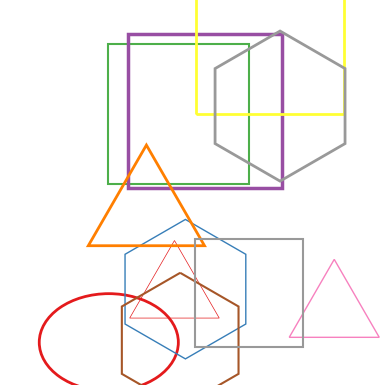[{"shape": "triangle", "thickness": 0.5, "radius": 0.67, "center": [0.453, 0.241]}, {"shape": "oval", "thickness": 2, "radius": 0.9, "center": [0.283, 0.111]}, {"shape": "hexagon", "thickness": 1, "radius": 0.91, "center": [0.482, 0.249]}, {"shape": "square", "thickness": 1.5, "radius": 0.91, "center": [0.464, 0.703]}, {"shape": "square", "thickness": 2.5, "radius": 1.0, "center": [0.532, 0.711]}, {"shape": "triangle", "thickness": 2, "radius": 0.87, "center": [0.38, 0.449]}, {"shape": "square", "thickness": 2, "radius": 0.96, "center": [0.701, 0.897]}, {"shape": "hexagon", "thickness": 1.5, "radius": 0.87, "center": [0.468, 0.116]}, {"shape": "triangle", "thickness": 1, "radius": 0.67, "center": [0.868, 0.191]}, {"shape": "square", "thickness": 1.5, "radius": 0.7, "center": [0.647, 0.239]}, {"shape": "hexagon", "thickness": 2, "radius": 0.97, "center": [0.727, 0.724]}]